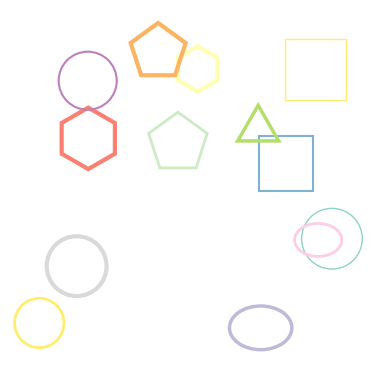[{"shape": "circle", "thickness": 1, "radius": 0.39, "center": [0.862, 0.38]}, {"shape": "hexagon", "thickness": 3, "radius": 0.29, "center": [0.513, 0.821]}, {"shape": "oval", "thickness": 2.5, "radius": 0.41, "center": [0.677, 0.148]}, {"shape": "hexagon", "thickness": 3, "radius": 0.4, "center": [0.229, 0.641]}, {"shape": "square", "thickness": 1.5, "radius": 0.35, "center": [0.743, 0.575]}, {"shape": "pentagon", "thickness": 3, "radius": 0.38, "center": [0.411, 0.865]}, {"shape": "triangle", "thickness": 2.5, "radius": 0.31, "center": [0.671, 0.665]}, {"shape": "oval", "thickness": 2, "radius": 0.31, "center": [0.826, 0.377]}, {"shape": "circle", "thickness": 3, "radius": 0.39, "center": [0.199, 0.309]}, {"shape": "circle", "thickness": 1.5, "radius": 0.38, "center": [0.228, 0.79]}, {"shape": "pentagon", "thickness": 2, "radius": 0.4, "center": [0.462, 0.629]}, {"shape": "circle", "thickness": 2, "radius": 0.32, "center": [0.102, 0.161]}, {"shape": "square", "thickness": 1, "radius": 0.4, "center": [0.821, 0.82]}]